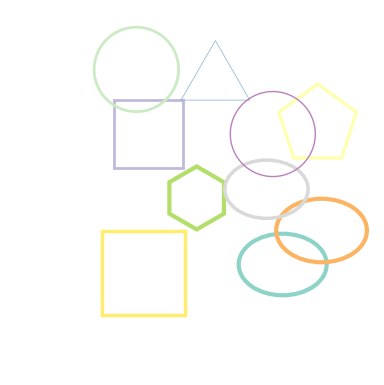[{"shape": "oval", "thickness": 3, "radius": 0.57, "center": [0.734, 0.313]}, {"shape": "pentagon", "thickness": 2.5, "radius": 0.53, "center": [0.825, 0.676]}, {"shape": "square", "thickness": 2, "radius": 0.44, "center": [0.386, 0.653]}, {"shape": "triangle", "thickness": 0.5, "radius": 0.52, "center": [0.559, 0.792]}, {"shape": "oval", "thickness": 3, "radius": 0.59, "center": [0.835, 0.401]}, {"shape": "hexagon", "thickness": 3, "radius": 0.41, "center": [0.511, 0.486]}, {"shape": "oval", "thickness": 2.5, "radius": 0.54, "center": [0.692, 0.509]}, {"shape": "circle", "thickness": 1, "radius": 0.55, "center": [0.709, 0.652]}, {"shape": "circle", "thickness": 2, "radius": 0.55, "center": [0.354, 0.82]}, {"shape": "square", "thickness": 2.5, "radius": 0.54, "center": [0.372, 0.291]}]